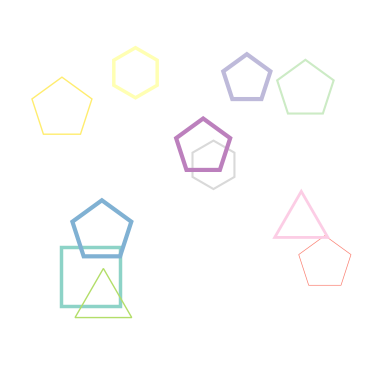[{"shape": "square", "thickness": 2.5, "radius": 0.38, "center": [0.234, 0.281]}, {"shape": "hexagon", "thickness": 2.5, "radius": 0.33, "center": [0.352, 0.811]}, {"shape": "pentagon", "thickness": 3, "radius": 0.32, "center": [0.641, 0.795]}, {"shape": "pentagon", "thickness": 0.5, "radius": 0.36, "center": [0.844, 0.317]}, {"shape": "pentagon", "thickness": 3, "radius": 0.4, "center": [0.265, 0.399]}, {"shape": "triangle", "thickness": 1, "radius": 0.42, "center": [0.269, 0.218]}, {"shape": "triangle", "thickness": 2, "radius": 0.4, "center": [0.783, 0.423]}, {"shape": "hexagon", "thickness": 1.5, "radius": 0.31, "center": [0.554, 0.572]}, {"shape": "pentagon", "thickness": 3, "radius": 0.37, "center": [0.528, 0.618]}, {"shape": "pentagon", "thickness": 1.5, "radius": 0.39, "center": [0.793, 0.768]}, {"shape": "pentagon", "thickness": 1, "radius": 0.41, "center": [0.161, 0.718]}]